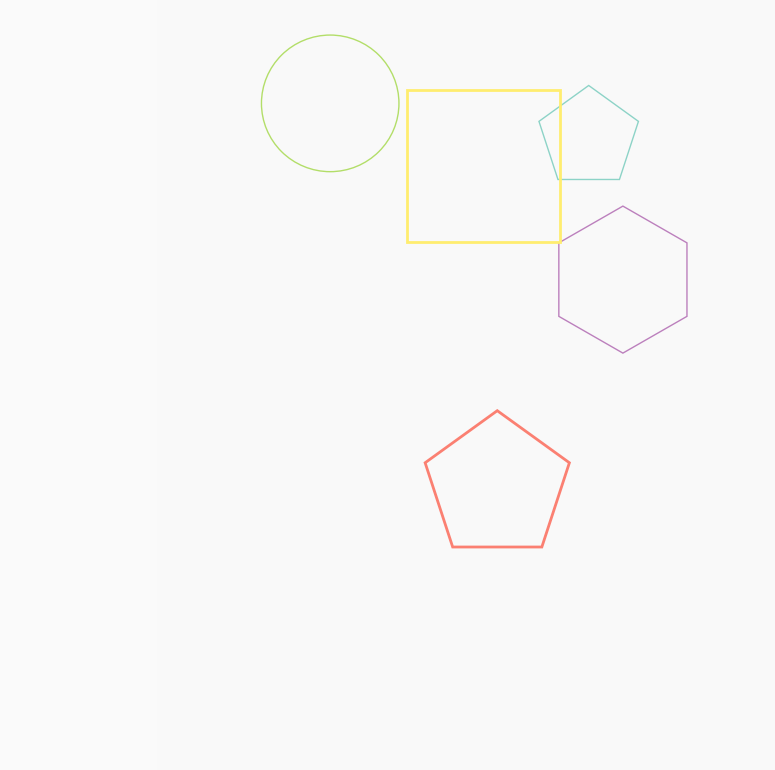[{"shape": "pentagon", "thickness": 0.5, "radius": 0.34, "center": [0.76, 0.822]}, {"shape": "pentagon", "thickness": 1, "radius": 0.49, "center": [0.642, 0.369]}, {"shape": "circle", "thickness": 0.5, "radius": 0.44, "center": [0.426, 0.866]}, {"shape": "hexagon", "thickness": 0.5, "radius": 0.48, "center": [0.804, 0.637]}, {"shape": "square", "thickness": 1, "radius": 0.5, "center": [0.624, 0.785]}]